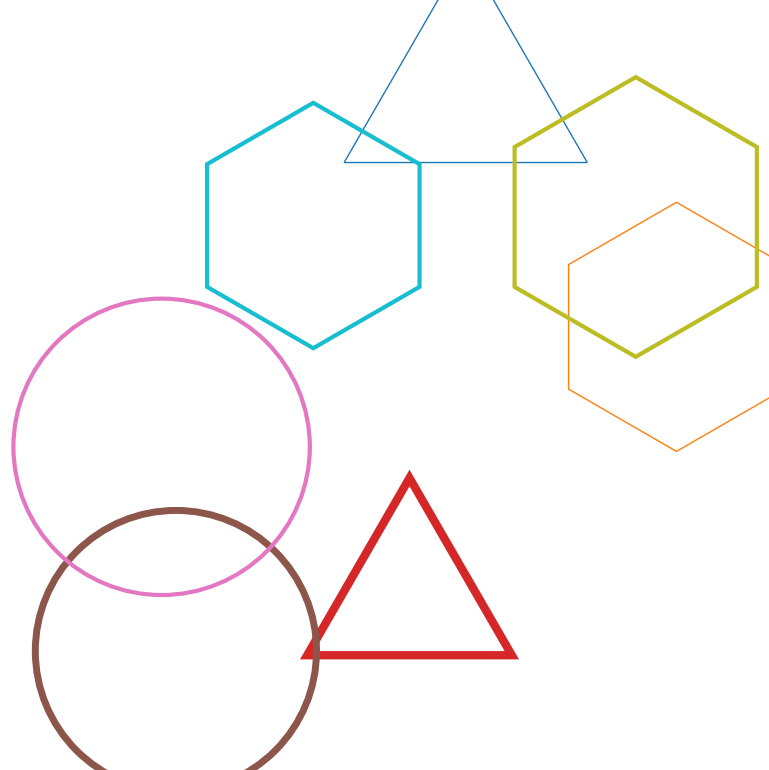[{"shape": "triangle", "thickness": 0.5, "radius": 0.91, "center": [0.605, 0.88]}, {"shape": "hexagon", "thickness": 0.5, "radius": 0.81, "center": [0.879, 0.576]}, {"shape": "triangle", "thickness": 3, "radius": 0.77, "center": [0.532, 0.226]}, {"shape": "circle", "thickness": 2.5, "radius": 0.91, "center": [0.228, 0.155]}, {"shape": "circle", "thickness": 1.5, "radius": 0.96, "center": [0.21, 0.42]}, {"shape": "hexagon", "thickness": 1.5, "radius": 0.91, "center": [0.826, 0.718]}, {"shape": "hexagon", "thickness": 1.5, "radius": 0.8, "center": [0.407, 0.707]}]